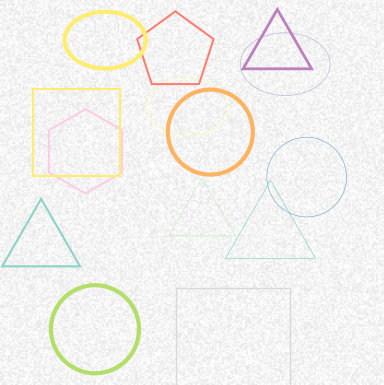[{"shape": "triangle", "thickness": 1.5, "radius": 0.58, "center": [0.107, 0.367]}, {"shape": "triangle", "thickness": 0.5, "radius": 0.68, "center": [0.703, 0.396]}, {"shape": "oval", "thickness": 0.5, "radius": 0.53, "center": [0.488, 0.723]}, {"shape": "oval", "thickness": 0.5, "radius": 0.58, "center": [0.741, 0.833]}, {"shape": "pentagon", "thickness": 1.5, "radius": 0.52, "center": [0.456, 0.866]}, {"shape": "circle", "thickness": 0.5, "radius": 0.52, "center": [0.797, 0.54]}, {"shape": "circle", "thickness": 3, "radius": 0.55, "center": [0.546, 0.657]}, {"shape": "circle", "thickness": 3, "radius": 0.57, "center": [0.247, 0.145]}, {"shape": "hexagon", "thickness": 1.5, "radius": 0.55, "center": [0.222, 0.607]}, {"shape": "square", "thickness": 1, "radius": 0.74, "center": [0.604, 0.105]}, {"shape": "triangle", "thickness": 2, "radius": 0.51, "center": [0.72, 0.873]}, {"shape": "triangle", "thickness": 0.5, "radius": 0.5, "center": [0.525, 0.437]}, {"shape": "square", "thickness": 1.5, "radius": 0.56, "center": [0.199, 0.656]}, {"shape": "oval", "thickness": 3, "radius": 0.53, "center": [0.273, 0.896]}]